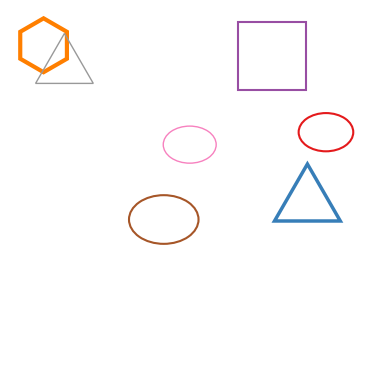[{"shape": "oval", "thickness": 1.5, "radius": 0.35, "center": [0.847, 0.657]}, {"shape": "triangle", "thickness": 2.5, "radius": 0.49, "center": [0.798, 0.475]}, {"shape": "square", "thickness": 1.5, "radius": 0.44, "center": [0.706, 0.854]}, {"shape": "hexagon", "thickness": 3, "radius": 0.35, "center": [0.113, 0.882]}, {"shape": "oval", "thickness": 1.5, "radius": 0.45, "center": [0.425, 0.43]}, {"shape": "oval", "thickness": 1, "radius": 0.34, "center": [0.493, 0.624]}, {"shape": "triangle", "thickness": 1, "radius": 0.43, "center": [0.167, 0.827]}]